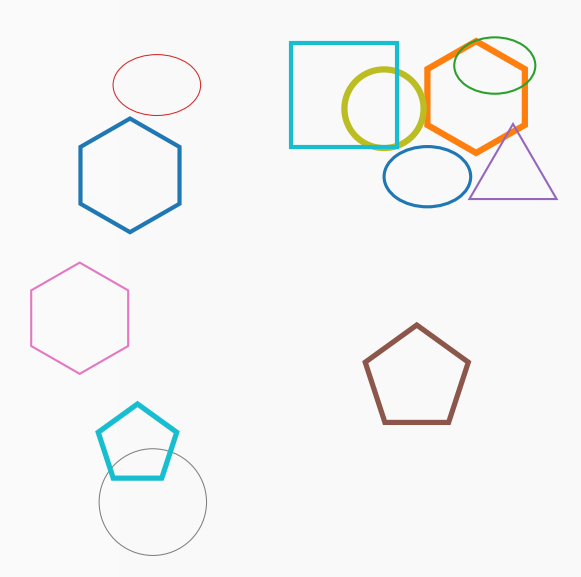[{"shape": "hexagon", "thickness": 2, "radius": 0.49, "center": [0.224, 0.695]}, {"shape": "oval", "thickness": 1.5, "radius": 0.37, "center": [0.735, 0.693]}, {"shape": "hexagon", "thickness": 3, "radius": 0.48, "center": [0.819, 0.831]}, {"shape": "oval", "thickness": 1, "radius": 0.35, "center": [0.851, 0.886]}, {"shape": "oval", "thickness": 0.5, "radius": 0.38, "center": [0.27, 0.852]}, {"shape": "triangle", "thickness": 1, "radius": 0.43, "center": [0.883, 0.698]}, {"shape": "pentagon", "thickness": 2.5, "radius": 0.47, "center": [0.717, 0.343]}, {"shape": "hexagon", "thickness": 1, "radius": 0.48, "center": [0.137, 0.448]}, {"shape": "circle", "thickness": 0.5, "radius": 0.46, "center": [0.263, 0.13]}, {"shape": "circle", "thickness": 3, "radius": 0.34, "center": [0.661, 0.811]}, {"shape": "square", "thickness": 2, "radius": 0.45, "center": [0.592, 0.835]}, {"shape": "pentagon", "thickness": 2.5, "radius": 0.36, "center": [0.237, 0.229]}]